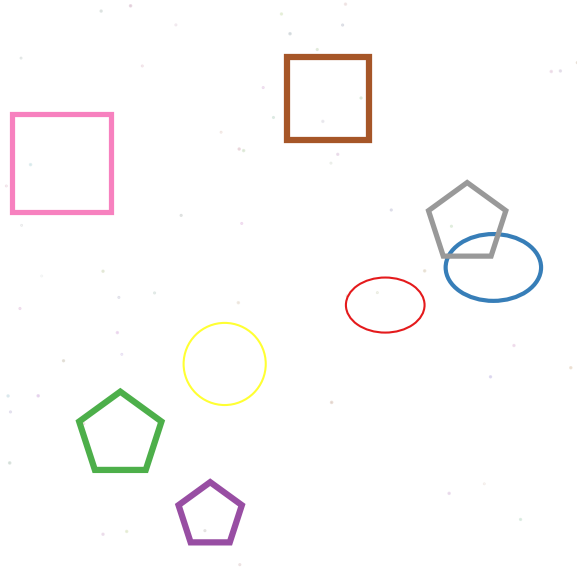[{"shape": "oval", "thickness": 1, "radius": 0.34, "center": [0.667, 0.471]}, {"shape": "oval", "thickness": 2, "radius": 0.41, "center": [0.854, 0.536]}, {"shape": "pentagon", "thickness": 3, "radius": 0.37, "center": [0.208, 0.246]}, {"shape": "pentagon", "thickness": 3, "radius": 0.29, "center": [0.364, 0.107]}, {"shape": "circle", "thickness": 1, "radius": 0.36, "center": [0.389, 0.369]}, {"shape": "square", "thickness": 3, "radius": 0.36, "center": [0.568, 0.828]}, {"shape": "square", "thickness": 2.5, "radius": 0.43, "center": [0.107, 0.717]}, {"shape": "pentagon", "thickness": 2.5, "radius": 0.35, "center": [0.809, 0.613]}]